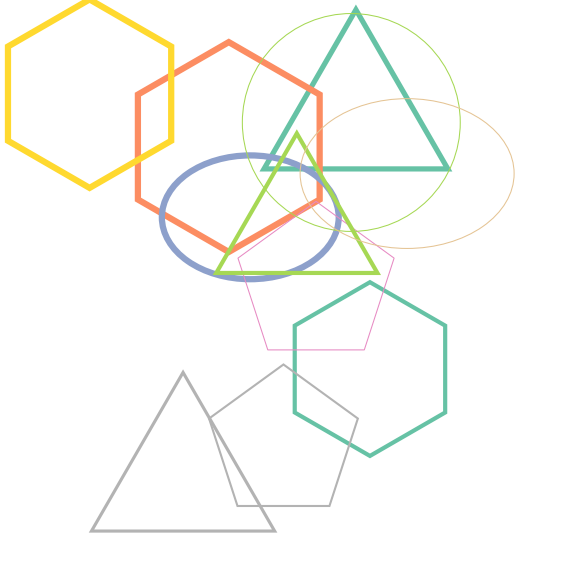[{"shape": "hexagon", "thickness": 2, "radius": 0.75, "center": [0.641, 0.36]}, {"shape": "triangle", "thickness": 2.5, "radius": 0.92, "center": [0.616, 0.799]}, {"shape": "hexagon", "thickness": 3, "radius": 0.91, "center": [0.396, 0.745]}, {"shape": "oval", "thickness": 3, "radius": 0.77, "center": [0.433, 0.623]}, {"shape": "pentagon", "thickness": 0.5, "radius": 0.71, "center": [0.547, 0.508]}, {"shape": "triangle", "thickness": 2, "radius": 0.81, "center": [0.514, 0.607]}, {"shape": "circle", "thickness": 0.5, "radius": 0.94, "center": [0.608, 0.787]}, {"shape": "hexagon", "thickness": 3, "radius": 0.82, "center": [0.155, 0.837]}, {"shape": "oval", "thickness": 0.5, "radius": 0.93, "center": [0.705, 0.699]}, {"shape": "pentagon", "thickness": 1, "radius": 0.68, "center": [0.491, 0.233]}, {"shape": "triangle", "thickness": 1.5, "radius": 0.92, "center": [0.317, 0.171]}]